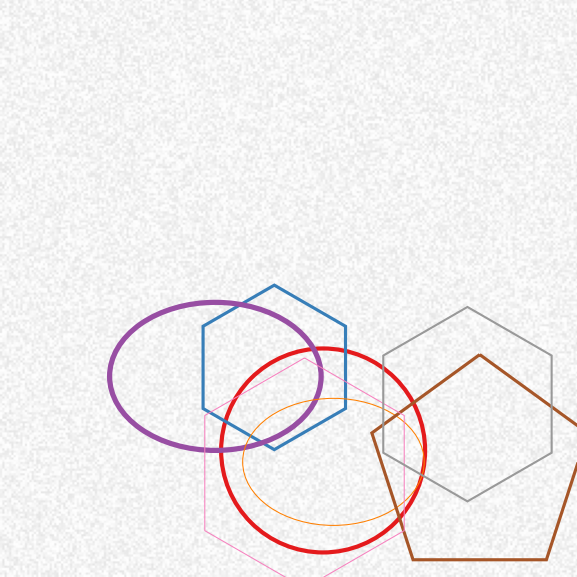[{"shape": "circle", "thickness": 2, "radius": 0.88, "center": [0.56, 0.219]}, {"shape": "hexagon", "thickness": 1.5, "radius": 0.71, "center": [0.475, 0.363]}, {"shape": "oval", "thickness": 2.5, "radius": 0.92, "center": [0.373, 0.347]}, {"shape": "oval", "thickness": 0.5, "radius": 0.79, "center": [0.577, 0.199]}, {"shape": "pentagon", "thickness": 1.5, "radius": 0.98, "center": [0.831, 0.189]}, {"shape": "hexagon", "thickness": 0.5, "radius": 1.0, "center": [0.527, 0.18]}, {"shape": "hexagon", "thickness": 1, "radius": 0.84, "center": [0.809, 0.299]}]